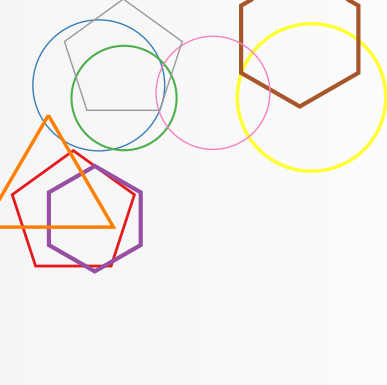[{"shape": "pentagon", "thickness": 2, "radius": 0.83, "center": [0.189, 0.443]}, {"shape": "circle", "thickness": 1, "radius": 0.85, "center": [0.255, 0.778]}, {"shape": "circle", "thickness": 1.5, "radius": 0.68, "center": [0.32, 0.745]}, {"shape": "hexagon", "thickness": 3, "radius": 0.68, "center": [0.245, 0.432]}, {"shape": "triangle", "thickness": 2.5, "radius": 0.97, "center": [0.125, 0.507]}, {"shape": "circle", "thickness": 2.5, "radius": 0.96, "center": [0.804, 0.747]}, {"shape": "hexagon", "thickness": 3, "radius": 0.87, "center": [0.774, 0.898]}, {"shape": "circle", "thickness": 1, "radius": 0.73, "center": [0.55, 0.759]}, {"shape": "pentagon", "thickness": 1, "radius": 0.8, "center": [0.318, 0.843]}]